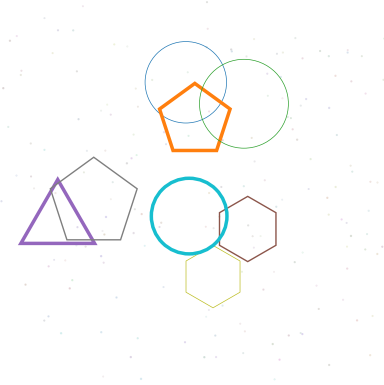[{"shape": "circle", "thickness": 0.5, "radius": 0.53, "center": [0.483, 0.786]}, {"shape": "pentagon", "thickness": 2.5, "radius": 0.48, "center": [0.506, 0.687]}, {"shape": "circle", "thickness": 0.5, "radius": 0.58, "center": [0.634, 0.731]}, {"shape": "triangle", "thickness": 2.5, "radius": 0.55, "center": [0.15, 0.423]}, {"shape": "hexagon", "thickness": 1, "radius": 0.42, "center": [0.643, 0.405]}, {"shape": "pentagon", "thickness": 1, "radius": 0.59, "center": [0.243, 0.473]}, {"shape": "hexagon", "thickness": 0.5, "radius": 0.41, "center": [0.553, 0.282]}, {"shape": "circle", "thickness": 2.5, "radius": 0.49, "center": [0.491, 0.439]}]